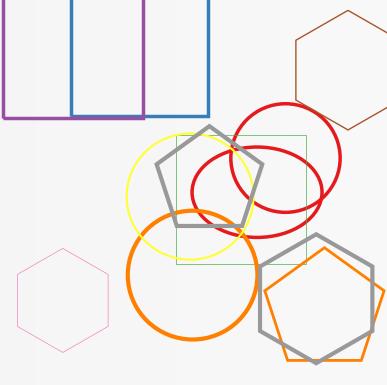[{"shape": "oval", "thickness": 2.5, "radius": 0.84, "center": [0.663, 0.501]}, {"shape": "circle", "thickness": 2.5, "radius": 0.71, "center": [0.737, 0.59]}, {"shape": "square", "thickness": 2.5, "radius": 0.88, "center": [0.36, 0.875]}, {"shape": "square", "thickness": 0.5, "radius": 0.84, "center": [0.622, 0.481]}, {"shape": "square", "thickness": 2.5, "radius": 0.9, "center": [0.189, 0.874]}, {"shape": "circle", "thickness": 3, "radius": 0.84, "center": [0.497, 0.285]}, {"shape": "pentagon", "thickness": 2, "radius": 0.81, "center": [0.837, 0.195]}, {"shape": "circle", "thickness": 1.5, "radius": 0.82, "center": [0.491, 0.489]}, {"shape": "hexagon", "thickness": 1, "radius": 0.78, "center": [0.898, 0.818]}, {"shape": "hexagon", "thickness": 0.5, "radius": 0.68, "center": [0.162, 0.22]}, {"shape": "pentagon", "thickness": 3, "radius": 0.72, "center": [0.541, 0.529]}, {"shape": "hexagon", "thickness": 3, "radius": 0.84, "center": [0.816, 0.224]}]